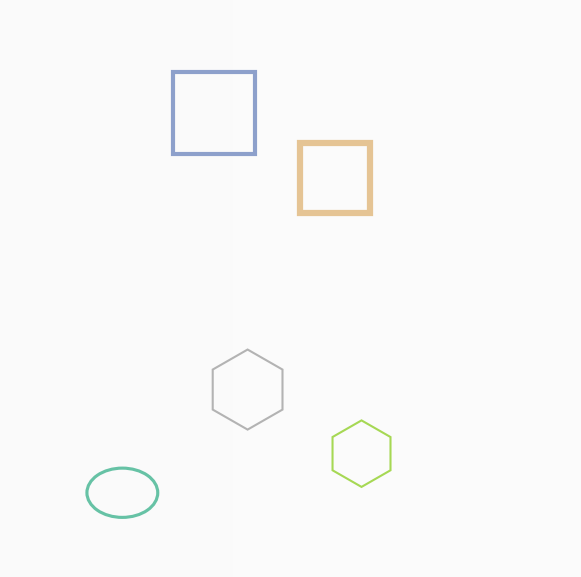[{"shape": "oval", "thickness": 1.5, "radius": 0.3, "center": [0.21, 0.146]}, {"shape": "square", "thickness": 2, "radius": 0.35, "center": [0.368, 0.804]}, {"shape": "hexagon", "thickness": 1, "radius": 0.29, "center": [0.622, 0.214]}, {"shape": "square", "thickness": 3, "radius": 0.3, "center": [0.576, 0.691]}, {"shape": "hexagon", "thickness": 1, "radius": 0.35, "center": [0.426, 0.325]}]